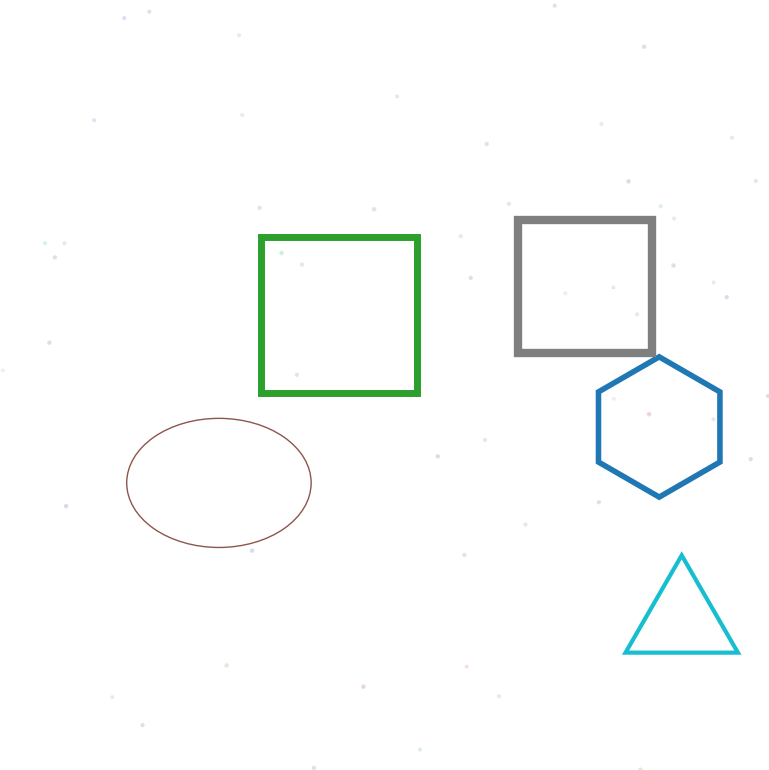[{"shape": "hexagon", "thickness": 2, "radius": 0.46, "center": [0.856, 0.445]}, {"shape": "square", "thickness": 2.5, "radius": 0.5, "center": [0.44, 0.591]}, {"shape": "oval", "thickness": 0.5, "radius": 0.6, "center": [0.284, 0.373]}, {"shape": "square", "thickness": 3, "radius": 0.43, "center": [0.76, 0.628]}, {"shape": "triangle", "thickness": 1.5, "radius": 0.42, "center": [0.885, 0.195]}]